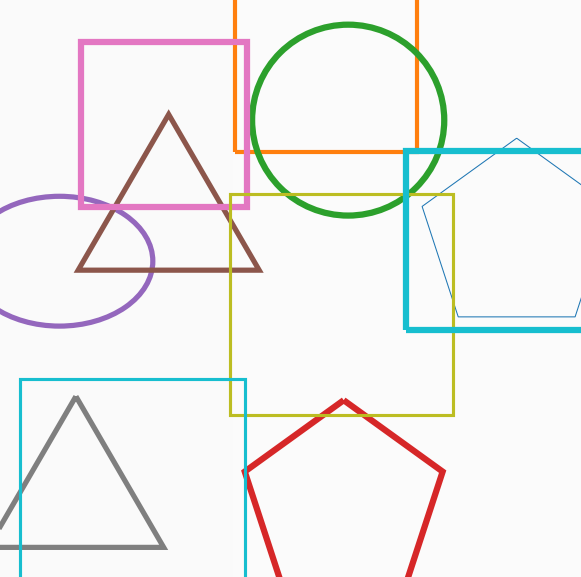[{"shape": "pentagon", "thickness": 0.5, "radius": 0.86, "center": [0.889, 0.589]}, {"shape": "square", "thickness": 2, "radius": 0.78, "center": [0.561, 0.892]}, {"shape": "circle", "thickness": 3, "radius": 0.83, "center": [0.599, 0.791]}, {"shape": "pentagon", "thickness": 3, "radius": 0.89, "center": [0.591, 0.127]}, {"shape": "oval", "thickness": 2.5, "radius": 0.8, "center": [0.102, 0.547]}, {"shape": "triangle", "thickness": 2.5, "radius": 0.9, "center": [0.29, 0.621]}, {"shape": "square", "thickness": 3, "radius": 0.71, "center": [0.282, 0.784]}, {"shape": "triangle", "thickness": 2.5, "radius": 0.87, "center": [0.131, 0.138]}, {"shape": "square", "thickness": 1.5, "radius": 0.96, "center": [0.588, 0.472]}, {"shape": "square", "thickness": 3, "radius": 0.78, "center": [0.853, 0.583]}, {"shape": "square", "thickness": 1.5, "radius": 0.97, "center": [0.227, 0.15]}]